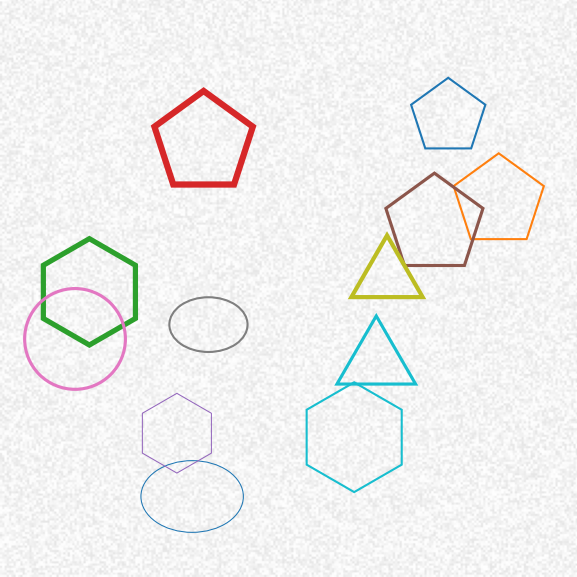[{"shape": "oval", "thickness": 0.5, "radius": 0.44, "center": [0.333, 0.139]}, {"shape": "pentagon", "thickness": 1, "radius": 0.34, "center": [0.776, 0.797]}, {"shape": "pentagon", "thickness": 1, "radius": 0.41, "center": [0.864, 0.652]}, {"shape": "hexagon", "thickness": 2.5, "radius": 0.46, "center": [0.155, 0.494]}, {"shape": "pentagon", "thickness": 3, "radius": 0.45, "center": [0.353, 0.752]}, {"shape": "hexagon", "thickness": 0.5, "radius": 0.35, "center": [0.306, 0.249]}, {"shape": "pentagon", "thickness": 1.5, "radius": 0.44, "center": [0.752, 0.611]}, {"shape": "circle", "thickness": 1.5, "radius": 0.44, "center": [0.13, 0.412]}, {"shape": "oval", "thickness": 1, "radius": 0.34, "center": [0.361, 0.437]}, {"shape": "triangle", "thickness": 2, "radius": 0.36, "center": [0.67, 0.52]}, {"shape": "hexagon", "thickness": 1, "radius": 0.48, "center": [0.613, 0.242]}, {"shape": "triangle", "thickness": 1.5, "radius": 0.39, "center": [0.652, 0.373]}]